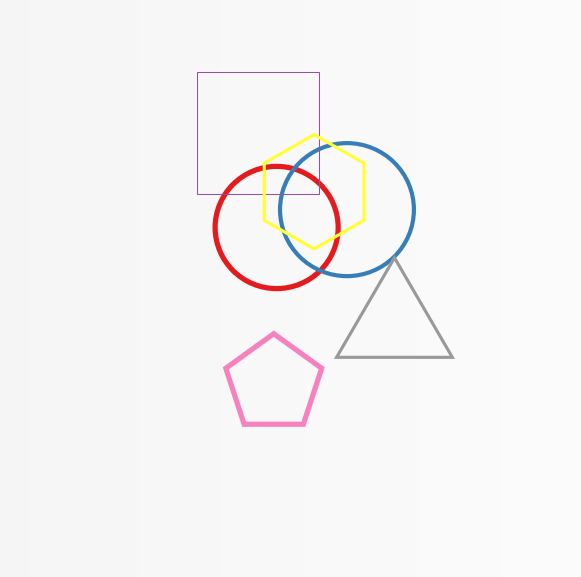[{"shape": "circle", "thickness": 2.5, "radius": 0.53, "center": [0.476, 0.605]}, {"shape": "circle", "thickness": 2, "radius": 0.58, "center": [0.597, 0.636]}, {"shape": "square", "thickness": 0.5, "radius": 0.53, "center": [0.444, 0.769]}, {"shape": "hexagon", "thickness": 1.5, "radius": 0.5, "center": [0.54, 0.667]}, {"shape": "pentagon", "thickness": 2.5, "radius": 0.43, "center": [0.471, 0.335]}, {"shape": "triangle", "thickness": 1.5, "radius": 0.57, "center": [0.679, 0.438]}]